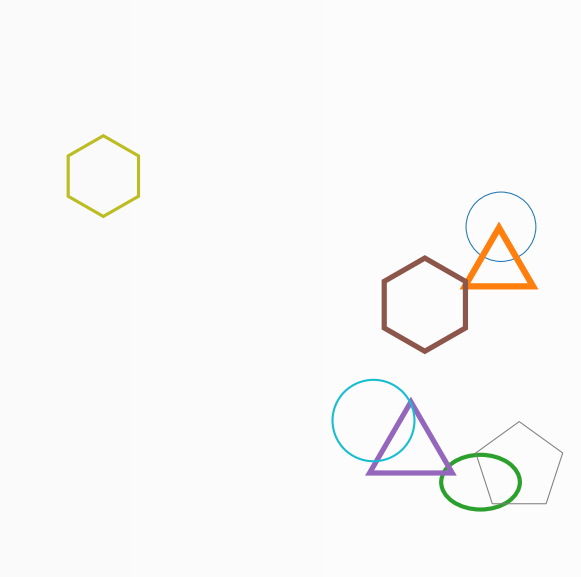[{"shape": "circle", "thickness": 0.5, "radius": 0.3, "center": [0.862, 0.606]}, {"shape": "triangle", "thickness": 3, "radius": 0.34, "center": [0.859, 0.537]}, {"shape": "oval", "thickness": 2, "radius": 0.34, "center": [0.827, 0.164]}, {"shape": "triangle", "thickness": 2.5, "radius": 0.41, "center": [0.707, 0.221]}, {"shape": "hexagon", "thickness": 2.5, "radius": 0.4, "center": [0.731, 0.472]}, {"shape": "pentagon", "thickness": 0.5, "radius": 0.39, "center": [0.893, 0.19]}, {"shape": "hexagon", "thickness": 1.5, "radius": 0.35, "center": [0.178, 0.694]}, {"shape": "circle", "thickness": 1, "radius": 0.35, "center": [0.643, 0.271]}]